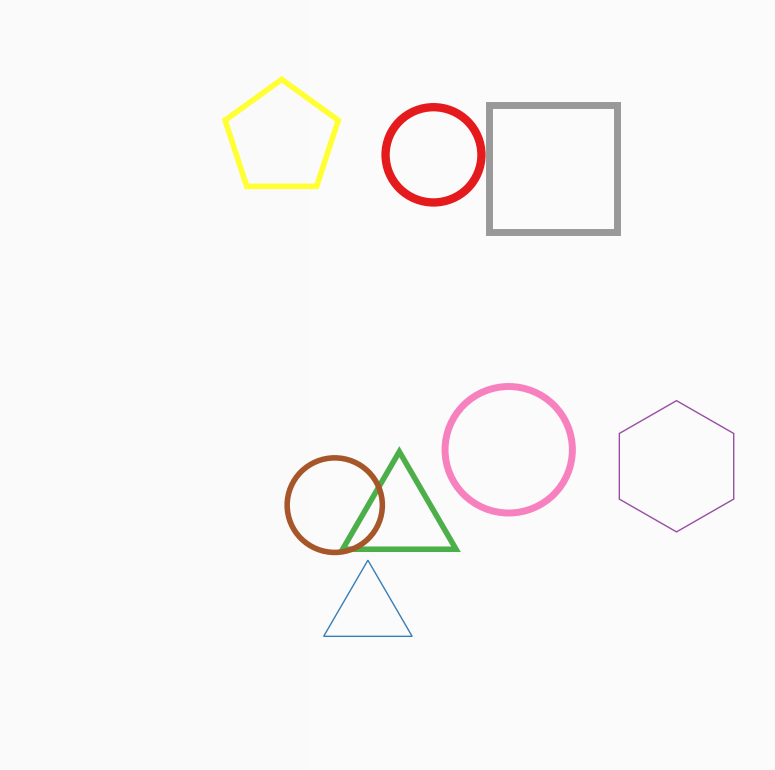[{"shape": "circle", "thickness": 3, "radius": 0.31, "center": [0.559, 0.799]}, {"shape": "triangle", "thickness": 0.5, "radius": 0.33, "center": [0.475, 0.207]}, {"shape": "triangle", "thickness": 2, "radius": 0.42, "center": [0.515, 0.329]}, {"shape": "hexagon", "thickness": 0.5, "radius": 0.43, "center": [0.873, 0.394]}, {"shape": "pentagon", "thickness": 2, "radius": 0.38, "center": [0.363, 0.82]}, {"shape": "circle", "thickness": 2, "radius": 0.31, "center": [0.432, 0.344]}, {"shape": "circle", "thickness": 2.5, "radius": 0.41, "center": [0.656, 0.416]}, {"shape": "square", "thickness": 2.5, "radius": 0.41, "center": [0.713, 0.781]}]